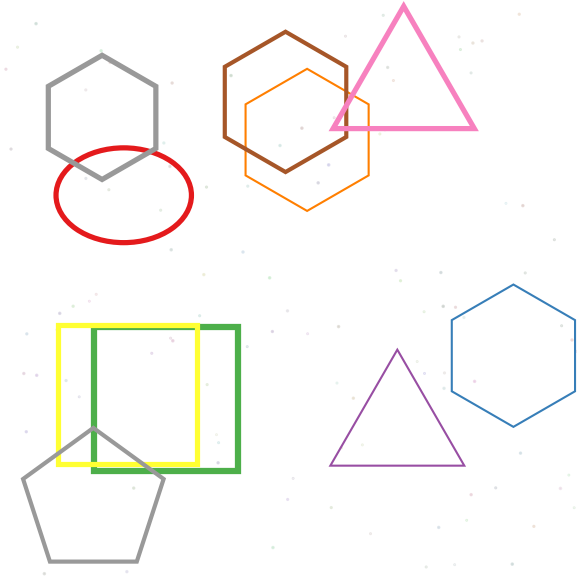[{"shape": "oval", "thickness": 2.5, "radius": 0.59, "center": [0.214, 0.661]}, {"shape": "hexagon", "thickness": 1, "radius": 0.62, "center": [0.889, 0.383]}, {"shape": "square", "thickness": 3, "radius": 0.62, "center": [0.288, 0.308]}, {"shape": "triangle", "thickness": 1, "radius": 0.67, "center": [0.688, 0.26]}, {"shape": "hexagon", "thickness": 1, "radius": 0.62, "center": [0.532, 0.757]}, {"shape": "square", "thickness": 2.5, "radius": 0.6, "center": [0.221, 0.315]}, {"shape": "hexagon", "thickness": 2, "radius": 0.61, "center": [0.494, 0.823]}, {"shape": "triangle", "thickness": 2.5, "radius": 0.71, "center": [0.699, 0.847]}, {"shape": "hexagon", "thickness": 2.5, "radius": 0.54, "center": [0.177, 0.796]}, {"shape": "pentagon", "thickness": 2, "radius": 0.64, "center": [0.162, 0.13]}]